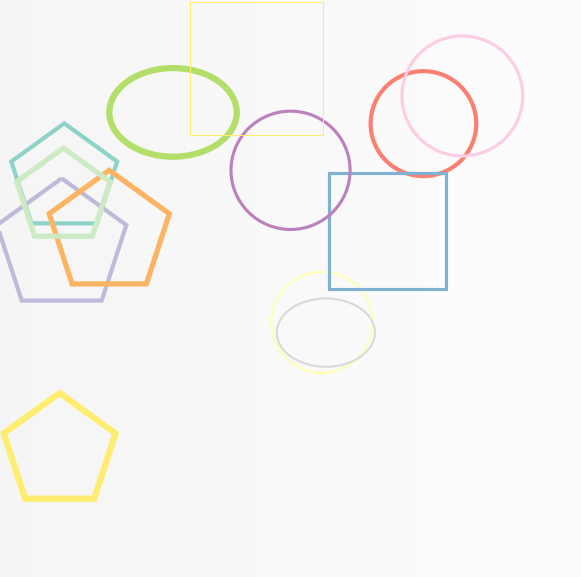[{"shape": "pentagon", "thickness": 2, "radius": 0.48, "center": [0.11, 0.69]}, {"shape": "circle", "thickness": 1, "radius": 0.44, "center": [0.554, 0.441]}, {"shape": "pentagon", "thickness": 2, "radius": 0.58, "center": [0.106, 0.573]}, {"shape": "circle", "thickness": 2, "radius": 0.45, "center": [0.728, 0.785]}, {"shape": "square", "thickness": 1.5, "radius": 0.51, "center": [0.666, 0.599]}, {"shape": "pentagon", "thickness": 2.5, "radius": 0.54, "center": [0.188, 0.595]}, {"shape": "oval", "thickness": 3, "radius": 0.55, "center": [0.298, 0.805]}, {"shape": "circle", "thickness": 1.5, "radius": 0.52, "center": [0.795, 0.833]}, {"shape": "oval", "thickness": 1, "radius": 0.42, "center": [0.561, 0.423]}, {"shape": "circle", "thickness": 1.5, "radius": 0.51, "center": [0.5, 0.704]}, {"shape": "pentagon", "thickness": 2.5, "radius": 0.42, "center": [0.109, 0.658]}, {"shape": "square", "thickness": 0.5, "radius": 0.57, "center": [0.441, 0.881]}, {"shape": "pentagon", "thickness": 3, "radius": 0.51, "center": [0.103, 0.217]}]